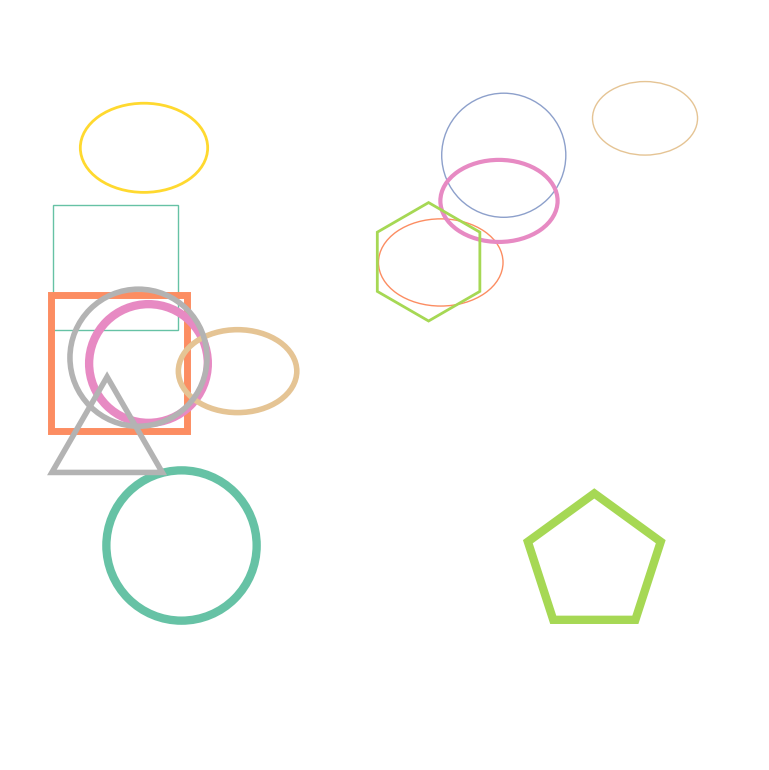[{"shape": "square", "thickness": 0.5, "radius": 0.41, "center": [0.15, 0.652]}, {"shape": "circle", "thickness": 3, "radius": 0.49, "center": [0.236, 0.292]}, {"shape": "oval", "thickness": 0.5, "radius": 0.4, "center": [0.572, 0.659]}, {"shape": "square", "thickness": 2.5, "radius": 0.44, "center": [0.154, 0.528]}, {"shape": "circle", "thickness": 0.5, "radius": 0.4, "center": [0.654, 0.798]}, {"shape": "circle", "thickness": 3, "radius": 0.39, "center": [0.193, 0.528]}, {"shape": "oval", "thickness": 1.5, "radius": 0.38, "center": [0.648, 0.739]}, {"shape": "pentagon", "thickness": 3, "radius": 0.45, "center": [0.772, 0.268]}, {"shape": "hexagon", "thickness": 1, "radius": 0.38, "center": [0.557, 0.66]}, {"shape": "oval", "thickness": 1, "radius": 0.41, "center": [0.187, 0.808]}, {"shape": "oval", "thickness": 2, "radius": 0.38, "center": [0.309, 0.518]}, {"shape": "oval", "thickness": 0.5, "radius": 0.34, "center": [0.838, 0.846]}, {"shape": "circle", "thickness": 2, "radius": 0.45, "center": [0.18, 0.535]}, {"shape": "triangle", "thickness": 2, "radius": 0.41, "center": [0.139, 0.428]}]